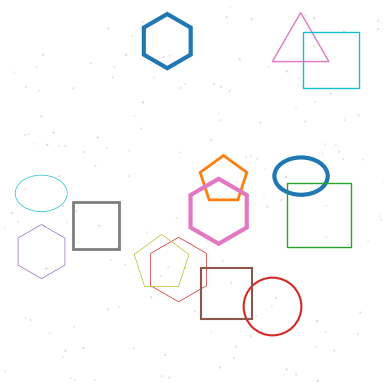[{"shape": "hexagon", "thickness": 3, "radius": 0.35, "center": [0.434, 0.893]}, {"shape": "oval", "thickness": 3, "radius": 0.35, "center": [0.782, 0.543]}, {"shape": "pentagon", "thickness": 2, "radius": 0.32, "center": [0.581, 0.532]}, {"shape": "square", "thickness": 1, "radius": 0.42, "center": [0.828, 0.442]}, {"shape": "hexagon", "thickness": 0.5, "radius": 0.42, "center": [0.464, 0.3]}, {"shape": "circle", "thickness": 1.5, "radius": 0.37, "center": [0.708, 0.204]}, {"shape": "hexagon", "thickness": 0.5, "radius": 0.35, "center": [0.108, 0.347]}, {"shape": "square", "thickness": 1.5, "radius": 0.34, "center": [0.588, 0.238]}, {"shape": "triangle", "thickness": 1, "radius": 0.42, "center": [0.781, 0.882]}, {"shape": "hexagon", "thickness": 3, "radius": 0.42, "center": [0.568, 0.451]}, {"shape": "square", "thickness": 2, "radius": 0.3, "center": [0.249, 0.414]}, {"shape": "pentagon", "thickness": 0.5, "radius": 0.37, "center": [0.42, 0.316]}, {"shape": "oval", "thickness": 0.5, "radius": 0.34, "center": [0.107, 0.498]}, {"shape": "square", "thickness": 1, "radius": 0.36, "center": [0.859, 0.845]}]